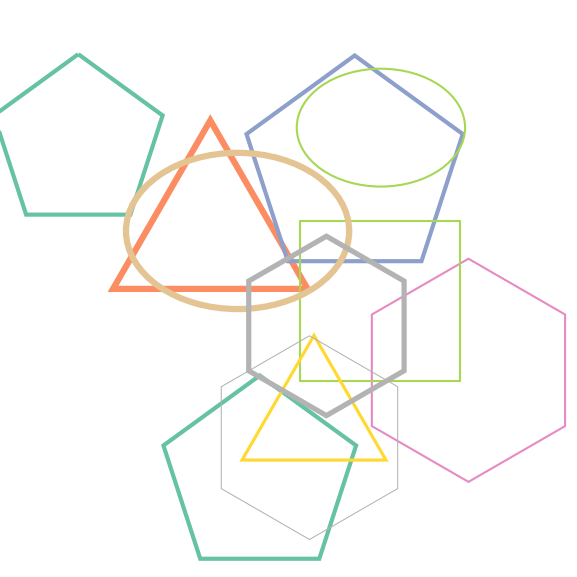[{"shape": "pentagon", "thickness": 2, "radius": 0.88, "center": [0.45, 0.174]}, {"shape": "pentagon", "thickness": 2, "radius": 0.77, "center": [0.136, 0.752]}, {"shape": "triangle", "thickness": 3, "radius": 0.97, "center": [0.364, 0.596]}, {"shape": "pentagon", "thickness": 2, "radius": 0.98, "center": [0.614, 0.706]}, {"shape": "hexagon", "thickness": 1, "radius": 0.97, "center": [0.811, 0.358]}, {"shape": "oval", "thickness": 1, "radius": 0.73, "center": [0.66, 0.778]}, {"shape": "square", "thickness": 1, "radius": 0.69, "center": [0.658, 0.478]}, {"shape": "triangle", "thickness": 1.5, "radius": 0.72, "center": [0.544, 0.274]}, {"shape": "oval", "thickness": 3, "radius": 0.97, "center": [0.411, 0.599]}, {"shape": "hexagon", "thickness": 2.5, "radius": 0.78, "center": [0.565, 0.435]}, {"shape": "hexagon", "thickness": 0.5, "radius": 0.88, "center": [0.536, 0.241]}]